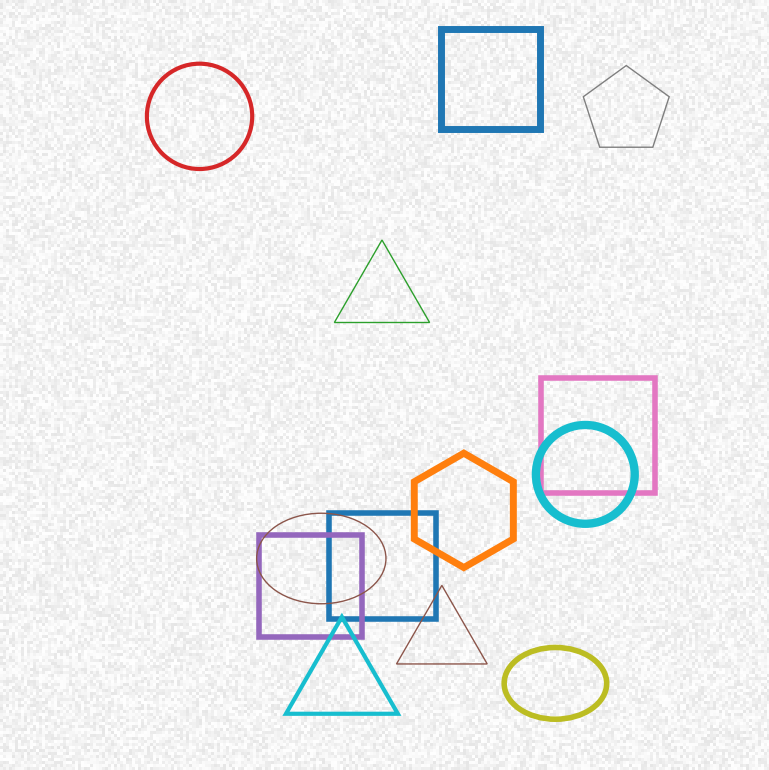[{"shape": "square", "thickness": 2, "radius": 0.34, "center": [0.497, 0.265]}, {"shape": "square", "thickness": 2.5, "radius": 0.32, "center": [0.637, 0.897]}, {"shape": "hexagon", "thickness": 2.5, "radius": 0.37, "center": [0.602, 0.337]}, {"shape": "triangle", "thickness": 0.5, "radius": 0.36, "center": [0.496, 0.617]}, {"shape": "circle", "thickness": 1.5, "radius": 0.34, "center": [0.259, 0.849]}, {"shape": "square", "thickness": 2, "radius": 0.33, "center": [0.403, 0.239]}, {"shape": "triangle", "thickness": 0.5, "radius": 0.34, "center": [0.574, 0.172]}, {"shape": "oval", "thickness": 0.5, "radius": 0.42, "center": [0.417, 0.275]}, {"shape": "square", "thickness": 2, "radius": 0.37, "center": [0.777, 0.434]}, {"shape": "pentagon", "thickness": 0.5, "radius": 0.29, "center": [0.813, 0.856]}, {"shape": "oval", "thickness": 2, "radius": 0.33, "center": [0.721, 0.113]}, {"shape": "triangle", "thickness": 1.5, "radius": 0.42, "center": [0.444, 0.115]}, {"shape": "circle", "thickness": 3, "radius": 0.32, "center": [0.76, 0.384]}]